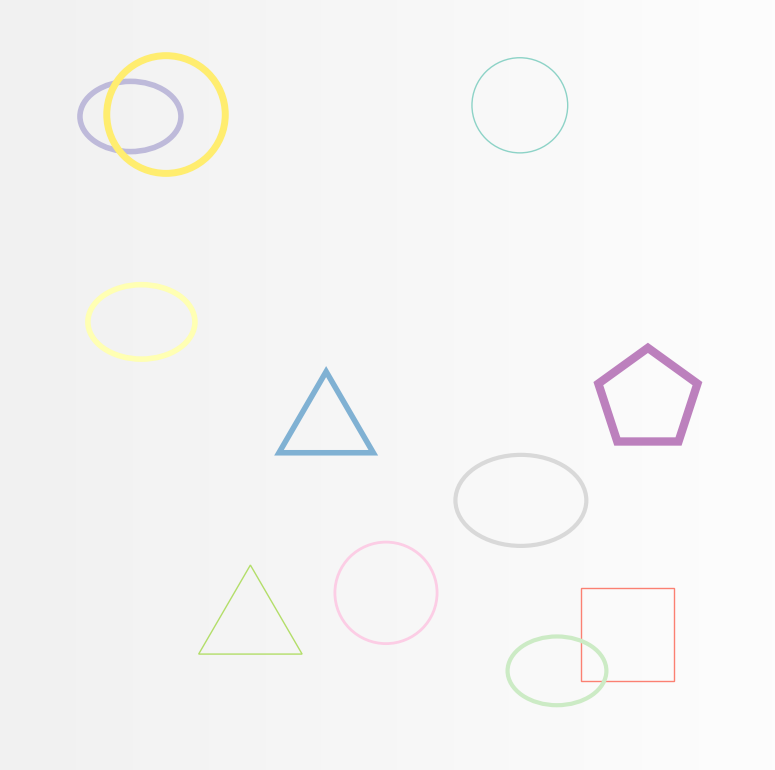[{"shape": "circle", "thickness": 0.5, "radius": 0.31, "center": [0.671, 0.863]}, {"shape": "oval", "thickness": 2, "radius": 0.35, "center": [0.182, 0.582]}, {"shape": "oval", "thickness": 2, "radius": 0.33, "center": [0.168, 0.849]}, {"shape": "square", "thickness": 0.5, "radius": 0.3, "center": [0.81, 0.176]}, {"shape": "triangle", "thickness": 2, "radius": 0.35, "center": [0.421, 0.447]}, {"shape": "triangle", "thickness": 0.5, "radius": 0.39, "center": [0.323, 0.189]}, {"shape": "circle", "thickness": 1, "radius": 0.33, "center": [0.498, 0.23]}, {"shape": "oval", "thickness": 1.5, "radius": 0.42, "center": [0.672, 0.35]}, {"shape": "pentagon", "thickness": 3, "radius": 0.34, "center": [0.836, 0.481]}, {"shape": "oval", "thickness": 1.5, "radius": 0.32, "center": [0.719, 0.129]}, {"shape": "circle", "thickness": 2.5, "radius": 0.38, "center": [0.214, 0.851]}]